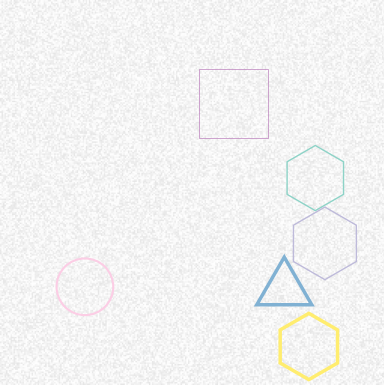[{"shape": "hexagon", "thickness": 1, "radius": 0.42, "center": [0.819, 0.537]}, {"shape": "hexagon", "thickness": 1, "radius": 0.47, "center": [0.844, 0.368]}, {"shape": "triangle", "thickness": 2.5, "radius": 0.41, "center": [0.738, 0.25]}, {"shape": "circle", "thickness": 1.5, "radius": 0.37, "center": [0.221, 0.255]}, {"shape": "square", "thickness": 0.5, "radius": 0.45, "center": [0.606, 0.731]}, {"shape": "hexagon", "thickness": 2.5, "radius": 0.43, "center": [0.802, 0.1]}]